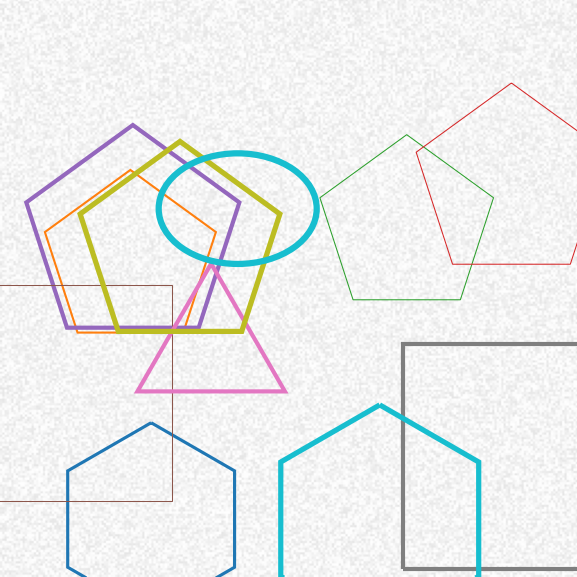[{"shape": "hexagon", "thickness": 1.5, "radius": 0.83, "center": [0.262, 0.1]}, {"shape": "pentagon", "thickness": 1, "radius": 0.78, "center": [0.226, 0.549]}, {"shape": "pentagon", "thickness": 0.5, "radius": 0.79, "center": [0.704, 0.608]}, {"shape": "pentagon", "thickness": 0.5, "radius": 0.87, "center": [0.886, 0.682]}, {"shape": "pentagon", "thickness": 2, "radius": 0.97, "center": [0.23, 0.589]}, {"shape": "square", "thickness": 0.5, "radius": 0.93, "center": [0.111, 0.318]}, {"shape": "triangle", "thickness": 2, "radius": 0.74, "center": [0.366, 0.395]}, {"shape": "square", "thickness": 2, "radius": 0.97, "center": [0.891, 0.209]}, {"shape": "pentagon", "thickness": 2.5, "radius": 0.91, "center": [0.312, 0.572]}, {"shape": "oval", "thickness": 3, "radius": 0.68, "center": [0.412, 0.638]}, {"shape": "hexagon", "thickness": 2.5, "radius": 0.99, "center": [0.658, 0.1]}]